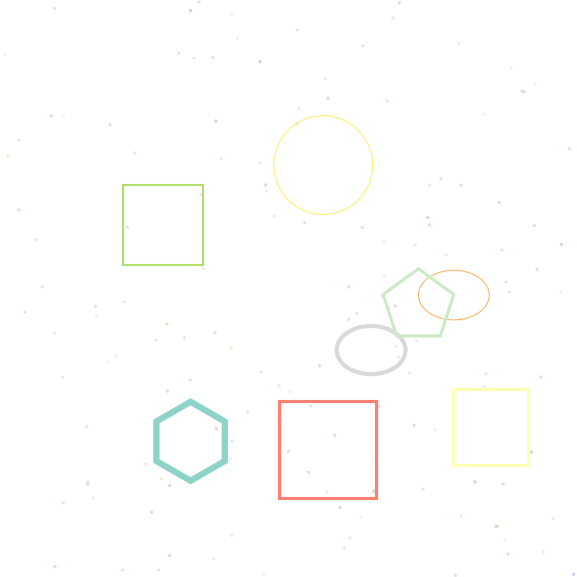[{"shape": "hexagon", "thickness": 3, "radius": 0.34, "center": [0.33, 0.235]}, {"shape": "square", "thickness": 1.5, "radius": 0.33, "center": [0.849, 0.26]}, {"shape": "square", "thickness": 1.5, "radius": 0.42, "center": [0.567, 0.221]}, {"shape": "oval", "thickness": 0.5, "radius": 0.31, "center": [0.786, 0.488]}, {"shape": "square", "thickness": 1, "radius": 0.35, "center": [0.282, 0.61]}, {"shape": "oval", "thickness": 2, "radius": 0.3, "center": [0.643, 0.393]}, {"shape": "pentagon", "thickness": 1.5, "radius": 0.32, "center": [0.725, 0.469]}, {"shape": "circle", "thickness": 0.5, "radius": 0.43, "center": [0.56, 0.713]}]